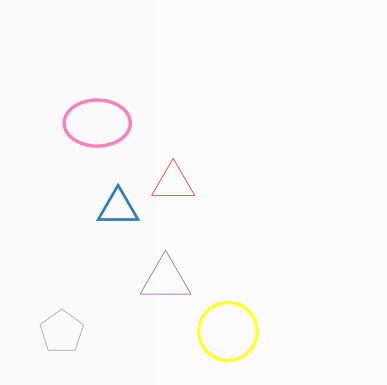[{"shape": "triangle", "thickness": 0.5, "radius": 0.32, "center": [0.447, 0.524]}, {"shape": "triangle", "thickness": 2, "radius": 0.3, "center": [0.305, 0.459]}, {"shape": "triangle", "thickness": 0.5, "radius": 0.38, "center": [0.427, 0.274]}, {"shape": "circle", "thickness": 2.5, "radius": 0.38, "center": [0.588, 0.139]}, {"shape": "oval", "thickness": 2.5, "radius": 0.43, "center": [0.251, 0.68]}, {"shape": "pentagon", "thickness": 0.5, "radius": 0.3, "center": [0.159, 0.138]}]